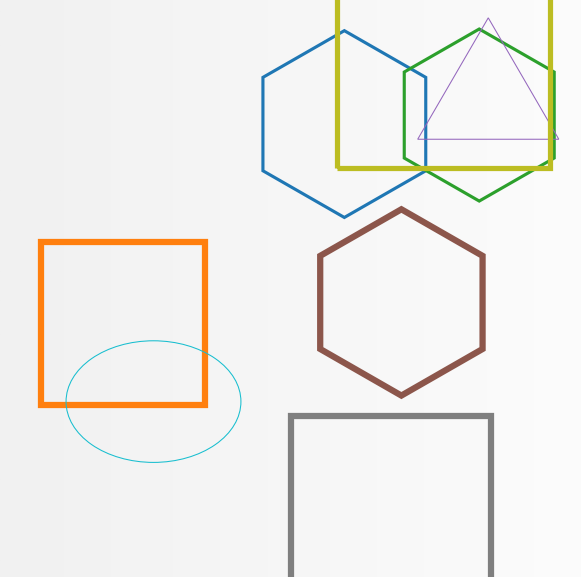[{"shape": "hexagon", "thickness": 1.5, "radius": 0.81, "center": [0.592, 0.784]}, {"shape": "square", "thickness": 3, "radius": 0.71, "center": [0.212, 0.439]}, {"shape": "hexagon", "thickness": 1.5, "radius": 0.74, "center": [0.824, 0.8]}, {"shape": "triangle", "thickness": 0.5, "radius": 0.7, "center": [0.84, 0.828]}, {"shape": "hexagon", "thickness": 3, "radius": 0.81, "center": [0.691, 0.475]}, {"shape": "square", "thickness": 3, "radius": 0.86, "center": [0.672, 0.107]}, {"shape": "square", "thickness": 2.5, "radius": 0.92, "center": [0.763, 0.892]}, {"shape": "oval", "thickness": 0.5, "radius": 0.75, "center": [0.264, 0.304]}]